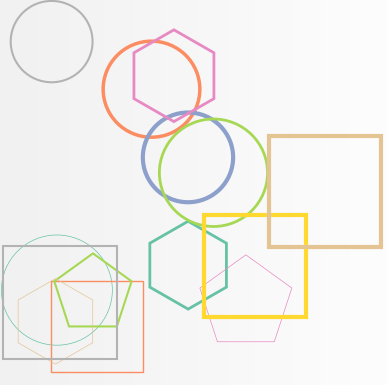[{"shape": "hexagon", "thickness": 2, "radius": 0.57, "center": [0.486, 0.311]}, {"shape": "circle", "thickness": 0.5, "radius": 0.72, "center": [0.147, 0.247]}, {"shape": "square", "thickness": 1, "radius": 0.59, "center": [0.25, 0.152]}, {"shape": "circle", "thickness": 2.5, "radius": 0.62, "center": [0.391, 0.768]}, {"shape": "circle", "thickness": 3, "radius": 0.58, "center": [0.485, 0.591]}, {"shape": "hexagon", "thickness": 2, "radius": 0.6, "center": [0.449, 0.803]}, {"shape": "pentagon", "thickness": 0.5, "radius": 0.62, "center": [0.634, 0.213]}, {"shape": "pentagon", "thickness": 1.5, "radius": 0.52, "center": [0.24, 0.237]}, {"shape": "circle", "thickness": 2, "radius": 0.7, "center": [0.551, 0.551]}, {"shape": "square", "thickness": 3, "radius": 0.66, "center": [0.658, 0.309]}, {"shape": "square", "thickness": 3, "radius": 0.72, "center": [0.839, 0.503]}, {"shape": "hexagon", "thickness": 0.5, "radius": 0.56, "center": [0.143, 0.165]}, {"shape": "square", "thickness": 1.5, "radius": 0.73, "center": [0.155, 0.213]}, {"shape": "circle", "thickness": 1.5, "radius": 0.53, "center": [0.133, 0.892]}]